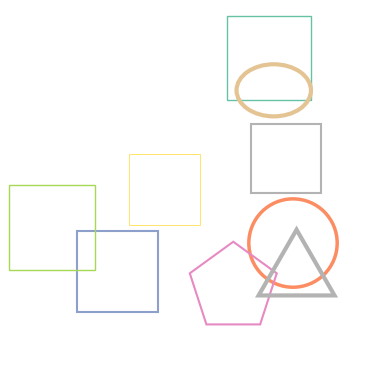[{"shape": "square", "thickness": 1, "radius": 0.54, "center": [0.699, 0.849]}, {"shape": "circle", "thickness": 2.5, "radius": 0.57, "center": [0.761, 0.369]}, {"shape": "square", "thickness": 1.5, "radius": 0.53, "center": [0.305, 0.295]}, {"shape": "pentagon", "thickness": 1.5, "radius": 0.59, "center": [0.606, 0.253]}, {"shape": "square", "thickness": 1, "radius": 0.56, "center": [0.136, 0.409]}, {"shape": "square", "thickness": 0.5, "radius": 0.46, "center": [0.427, 0.508]}, {"shape": "oval", "thickness": 3, "radius": 0.48, "center": [0.711, 0.765]}, {"shape": "triangle", "thickness": 3, "radius": 0.57, "center": [0.77, 0.29]}, {"shape": "square", "thickness": 1.5, "radius": 0.45, "center": [0.743, 0.588]}]